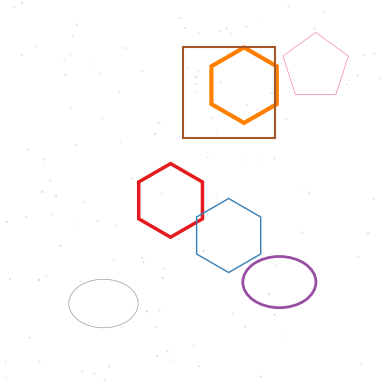[{"shape": "hexagon", "thickness": 2.5, "radius": 0.48, "center": [0.443, 0.479]}, {"shape": "hexagon", "thickness": 1, "radius": 0.48, "center": [0.594, 0.388]}, {"shape": "oval", "thickness": 2, "radius": 0.48, "center": [0.726, 0.267]}, {"shape": "hexagon", "thickness": 3, "radius": 0.49, "center": [0.634, 0.779]}, {"shape": "square", "thickness": 1.5, "radius": 0.59, "center": [0.595, 0.76]}, {"shape": "pentagon", "thickness": 0.5, "radius": 0.45, "center": [0.82, 0.827]}, {"shape": "oval", "thickness": 0.5, "radius": 0.45, "center": [0.269, 0.212]}]